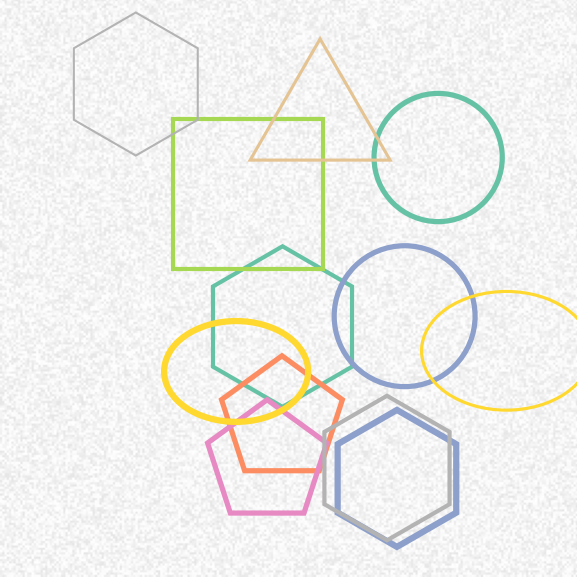[{"shape": "circle", "thickness": 2.5, "radius": 0.56, "center": [0.759, 0.726]}, {"shape": "hexagon", "thickness": 2, "radius": 0.69, "center": [0.489, 0.434]}, {"shape": "pentagon", "thickness": 2.5, "radius": 0.55, "center": [0.488, 0.273]}, {"shape": "circle", "thickness": 2.5, "radius": 0.61, "center": [0.701, 0.452]}, {"shape": "hexagon", "thickness": 3, "radius": 0.59, "center": [0.687, 0.171]}, {"shape": "pentagon", "thickness": 2.5, "radius": 0.54, "center": [0.463, 0.198]}, {"shape": "square", "thickness": 2, "radius": 0.65, "center": [0.43, 0.664]}, {"shape": "oval", "thickness": 1.5, "radius": 0.73, "center": [0.877, 0.392]}, {"shape": "oval", "thickness": 3, "radius": 0.62, "center": [0.409, 0.356]}, {"shape": "triangle", "thickness": 1.5, "radius": 0.7, "center": [0.554, 0.792]}, {"shape": "hexagon", "thickness": 2, "radius": 0.63, "center": [0.67, 0.189]}, {"shape": "hexagon", "thickness": 1, "radius": 0.62, "center": [0.235, 0.854]}]